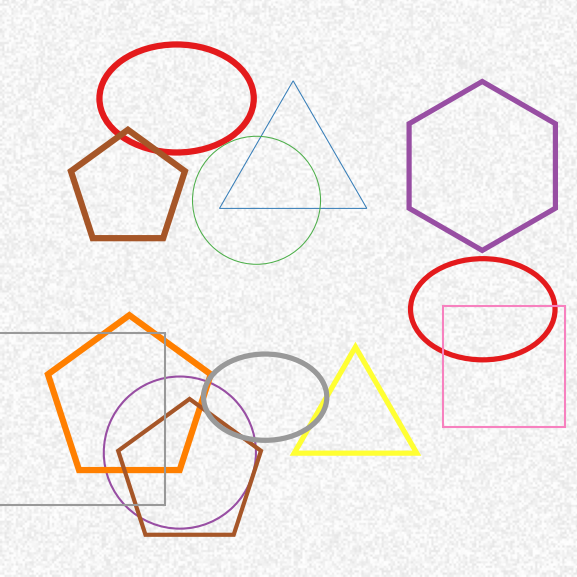[{"shape": "oval", "thickness": 2.5, "radius": 0.63, "center": [0.836, 0.464]}, {"shape": "oval", "thickness": 3, "radius": 0.67, "center": [0.306, 0.829]}, {"shape": "triangle", "thickness": 0.5, "radius": 0.74, "center": [0.508, 0.712]}, {"shape": "circle", "thickness": 0.5, "radius": 0.55, "center": [0.444, 0.652]}, {"shape": "hexagon", "thickness": 2.5, "radius": 0.73, "center": [0.835, 0.712]}, {"shape": "circle", "thickness": 1, "radius": 0.66, "center": [0.311, 0.215]}, {"shape": "pentagon", "thickness": 3, "radius": 0.74, "center": [0.224, 0.305]}, {"shape": "triangle", "thickness": 2.5, "radius": 0.61, "center": [0.616, 0.276]}, {"shape": "pentagon", "thickness": 3, "radius": 0.52, "center": [0.221, 0.671]}, {"shape": "pentagon", "thickness": 2, "radius": 0.65, "center": [0.328, 0.178]}, {"shape": "square", "thickness": 1, "radius": 0.53, "center": [0.873, 0.365]}, {"shape": "square", "thickness": 1, "radius": 0.74, "center": [0.137, 0.273]}, {"shape": "oval", "thickness": 2.5, "radius": 0.53, "center": [0.459, 0.311]}]